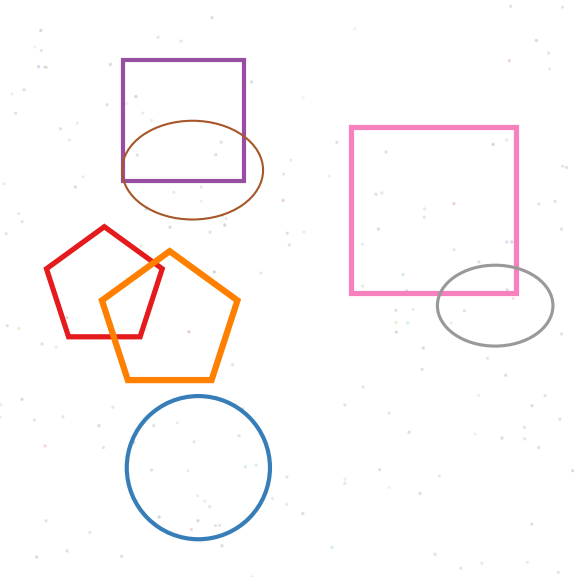[{"shape": "pentagon", "thickness": 2.5, "radius": 0.53, "center": [0.181, 0.501]}, {"shape": "circle", "thickness": 2, "radius": 0.62, "center": [0.343, 0.189]}, {"shape": "square", "thickness": 2, "radius": 0.52, "center": [0.317, 0.79]}, {"shape": "pentagon", "thickness": 3, "radius": 0.62, "center": [0.294, 0.441]}, {"shape": "oval", "thickness": 1, "radius": 0.61, "center": [0.333, 0.705]}, {"shape": "square", "thickness": 2.5, "radius": 0.72, "center": [0.751, 0.636]}, {"shape": "oval", "thickness": 1.5, "radius": 0.5, "center": [0.857, 0.47]}]